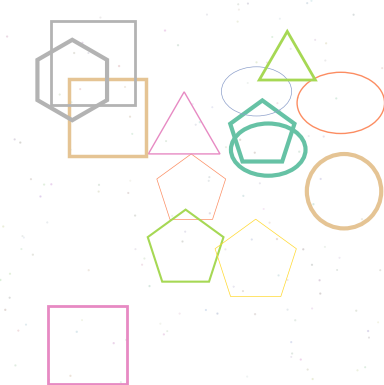[{"shape": "pentagon", "thickness": 3, "radius": 0.44, "center": [0.681, 0.651]}, {"shape": "oval", "thickness": 3, "radius": 0.48, "center": [0.697, 0.611]}, {"shape": "oval", "thickness": 1, "radius": 0.57, "center": [0.885, 0.733]}, {"shape": "pentagon", "thickness": 0.5, "radius": 0.47, "center": [0.497, 0.506]}, {"shape": "oval", "thickness": 0.5, "radius": 0.46, "center": [0.666, 0.763]}, {"shape": "square", "thickness": 2, "radius": 0.51, "center": [0.228, 0.104]}, {"shape": "triangle", "thickness": 1, "radius": 0.54, "center": [0.478, 0.654]}, {"shape": "pentagon", "thickness": 1.5, "radius": 0.52, "center": [0.482, 0.352]}, {"shape": "triangle", "thickness": 2, "radius": 0.42, "center": [0.746, 0.834]}, {"shape": "pentagon", "thickness": 0.5, "radius": 0.56, "center": [0.664, 0.32]}, {"shape": "square", "thickness": 2.5, "radius": 0.5, "center": [0.28, 0.694]}, {"shape": "circle", "thickness": 3, "radius": 0.48, "center": [0.894, 0.503]}, {"shape": "square", "thickness": 2, "radius": 0.54, "center": [0.242, 0.837]}, {"shape": "hexagon", "thickness": 3, "radius": 0.52, "center": [0.188, 0.792]}]